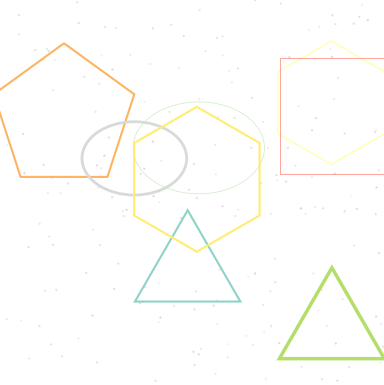[{"shape": "triangle", "thickness": 1.5, "radius": 0.79, "center": [0.487, 0.296]}, {"shape": "hexagon", "thickness": 1, "radius": 0.8, "center": [0.861, 0.733]}, {"shape": "square", "thickness": 0.5, "radius": 0.75, "center": [0.878, 0.699]}, {"shape": "pentagon", "thickness": 1.5, "radius": 0.96, "center": [0.166, 0.696]}, {"shape": "triangle", "thickness": 2.5, "radius": 0.79, "center": [0.862, 0.147]}, {"shape": "oval", "thickness": 2, "radius": 0.68, "center": [0.349, 0.589]}, {"shape": "oval", "thickness": 0.5, "radius": 0.85, "center": [0.516, 0.616]}, {"shape": "hexagon", "thickness": 1.5, "radius": 0.94, "center": [0.511, 0.534]}]